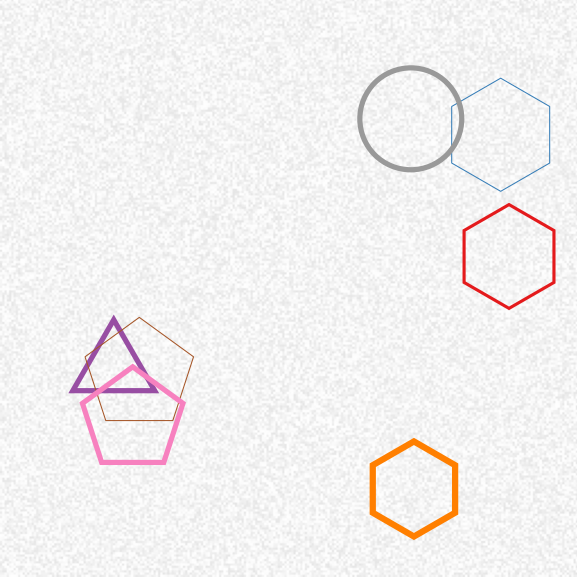[{"shape": "hexagon", "thickness": 1.5, "radius": 0.45, "center": [0.881, 0.555]}, {"shape": "hexagon", "thickness": 0.5, "radius": 0.49, "center": [0.867, 0.766]}, {"shape": "triangle", "thickness": 2.5, "radius": 0.41, "center": [0.197, 0.364]}, {"shape": "hexagon", "thickness": 3, "radius": 0.41, "center": [0.717, 0.152]}, {"shape": "pentagon", "thickness": 0.5, "radius": 0.49, "center": [0.241, 0.351]}, {"shape": "pentagon", "thickness": 2.5, "radius": 0.46, "center": [0.23, 0.272]}, {"shape": "circle", "thickness": 2.5, "radius": 0.44, "center": [0.711, 0.793]}]